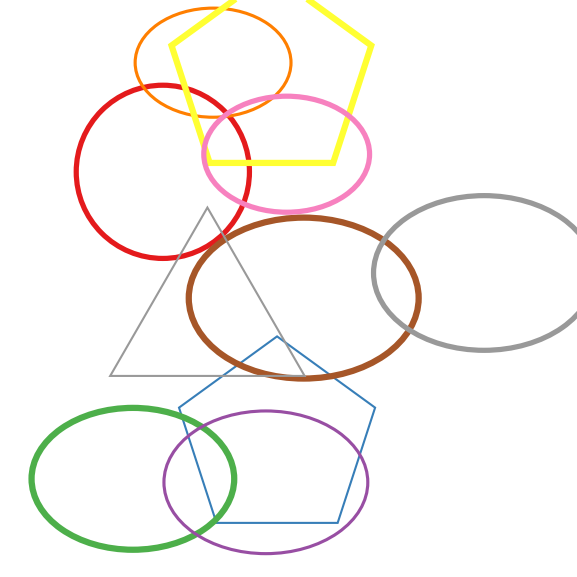[{"shape": "circle", "thickness": 2.5, "radius": 0.75, "center": [0.282, 0.702]}, {"shape": "pentagon", "thickness": 1, "radius": 0.89, "center": [0.48, 0.238]}, {"shape": "oval", "thickness": 3, "radius": 0.88, "center": [0.23, 0.17]}, {"shape": "oval", "thickness": 1.5, "radius": 0.88, "center": [0.46, 0.164]}, {"shape": "oval", "thickness": 1.5, "radius": 0.67, "center": [0.369, 0.891]}, {"shape": "pentagon", "thickness": 3, "radius": 0.91, "center": [0.47, 0.864]}, {"shape": "oval", "thickness": 3, "radius": 1.0, "center": [0.526, 0.483]}, {"shape": "oval", "thickness": 2.5, "radius": 0.72, "center": [0.496, 0.732]}, {"shape": "triangle", "thickness": 1, "radius": 0.97, "center": [0.359, 0.445]}, {"shape": "oval", "thickness": 2.5, "radius": 0.96, "center": [0.838, 0.526]}]